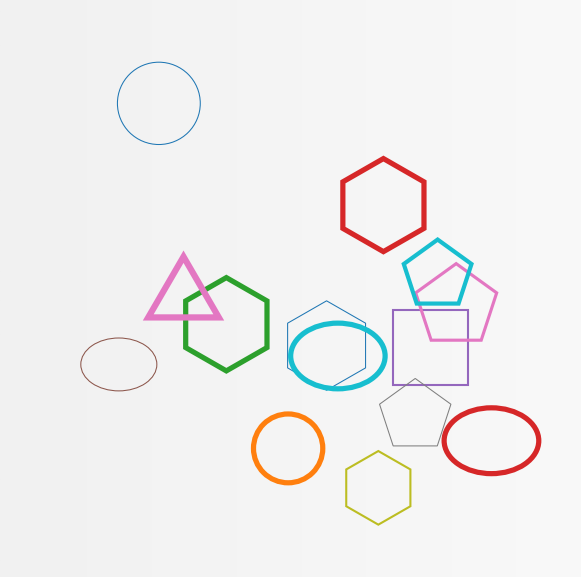[{"shape": "circle", "thickness": 0.5, "radius": 0.36, "center": [0.273, 0.82]}, {"shape": "hexagon", "thickness": 0.5, "radius": 0.39, "center": [0.562, 0.401]}, {"shape": "circle", "thickness": 2.5, "radius": 0.3, "center": [0.496, 0.223]}, {"shape": "hexagon", "thickness": 2.5, "radius": 0.4, "center": [0.389, 0.438]}, {"shape": "hexagon", "thickness": 2.5, "radius": 0.4, "center": [0.66, 0.644]}, {"shape": "oval", "thickness": 2.5, "radius": 0.41, "center": [0.846, 0.236]}, {"shape": "square", "thickness": 1, "radius": 0.32, "center": [0.741, 0.397]}, {"shape": "oval", "thickness": 0.5, "radius": 0.33, "center": [0.204, 0.368]}, {"shape": "pentagon", "thickness": 1.5, "radius": 0.37, "center": [0.785, 0.469]}, {"shape": "triangle", "thickness": 3, "radius": 0.35, "center": [0.316, 0.485]}, {"shape": "pentagon", "thickness": 0.5, "radius": 0.32, "center": [0.714, 0.279]}, {"shape": "hexagon", "thickness": 1, "radius": 0.32, "center": [0.651, 0.154]}, {"shape": "oval", "thickness": 2.5, "radius": 0.41, "center": [0.581, 0.383]}, {"shape": "pentagon", "thickness": 2, "radius": 0.31, "center": [0.753, 0.523]}]